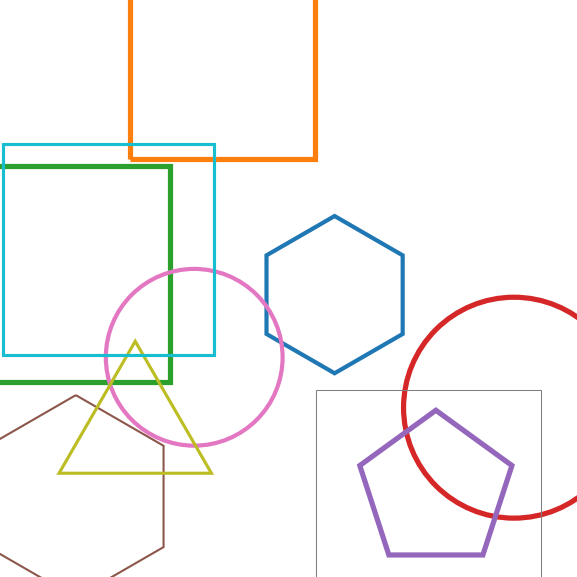[{"shape": "hexagon", "thickness": 2, "radius": 0.68, "center": [0.579, 0.489]}, {"shape": "square", "thickness": 2.5, "radius": 0.8, "center": [0.385, 0.884]}, {"shape": "square", "thickness": 2.5, "radius": 0.93, "center": [0.107, 0.525]}, {"shape": "circle", "thickness": 2.5, "radius": 0.96, "center": [0.89, 0.293]}, {"shape": "pentagon", "thickness": 2.5, "radius": 0.69, "center": [0.755, 0.15]}, {"shape": "hexagon", "thickness": 1, "radius": 0.88, "center": [0.131, 0.139]}, {"shape": "circle", "thickness": 2, "radius": 0.77, "center": [0.336, 0.38]}, {"shape": "square", "thickness": 0.5, "radius": 0.97, "center": [0.742, 0.129]}, {"shape": "triangle", "thickness": 1.5, "radius": 0.76, "center": [0.234, 0.256]}, {"shape": "square", "thickness": 1.5, "radius": 0.91, "center": [0.188, 0.567]}]